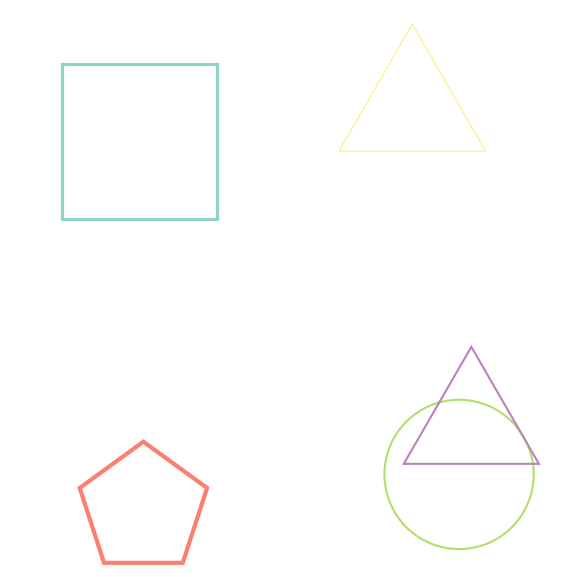[{"shape": "square", "thickness": 1.5, "radius": 0.67, "center": [0.241, 0.754]}, {"shape": "pentagon", "thickness": 2, "radius": 0.58, "center": [0.248, 0.118]}, {"shape": "circle", "thickness": 1, "radius": 0.65, "center": [0.795, 0.178]}, {"shape": "triangle", "thickness": 1, "radius": 0.68, "center": [0.816, 0.263]}, {"shape": "triangle", "thickness": 0.5, "radius": 0.73, "center": [0.714, 0.811]}]